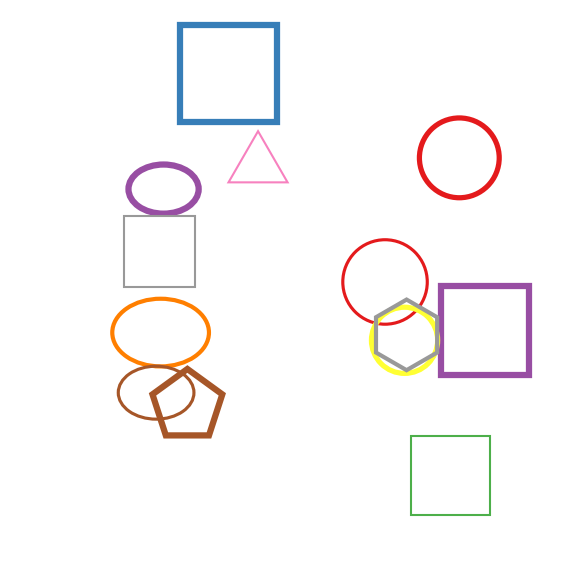[{"shape": "circle", "thickness": 2.5, "radius": 0.35, "center": [0.795, 0.726]}, {"shape": "circle", "thickness": 1.5, "radius": 0.37, "center": [0.667, 0.511]}, {"shape": "square", "thickness": 3, "radius": 0.42, "center": [0.396, 0.872]}, {"shape": "square", "thickness": 1, "radius": 0.34, "center": [0.779, 0.176]}, {"shape": "oval", "thickness": 3, "radius": 0.3, "center": [0.283, 0.672]}, {"shape": "square", "thickness": 3, "radius": 0.38, "center": [0.84, 0.426]}, {"shape": "oval", "thickness": 2, "radius": 0.42, "center": [0.278, 0.423]}, {"shape": "circle", "thickness": 2.5, "radius": 0.29, "center": [0.7, 0.41]}, {"shape": "oval", "thickness": 1.5, "radius": 0.33, "center": [0.27, 0.319]}, {"shape": "pentagon", "thickness": 3, "radius": 0.32, "center": [0.324, 0.297]}, {"shape": "triangle", "thickness": 1, "radius": 0.3, "center": [0.447, 0.713]}, {"shape": "hexagon", "thickness": 2, "radius": 0.31, "center": [0.704, 0.419]}, {"shape": "square", "thickness": 1, "radius": 0.31, "center": [0.276, 0.563]}]